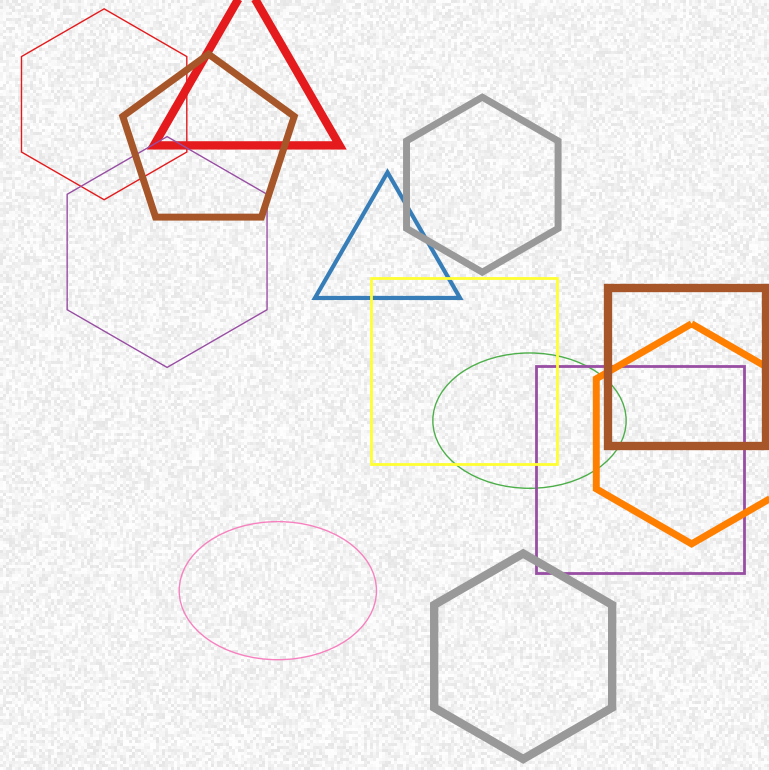[{"shape": "hexagon", "thickness": 0.5, "radius": 0.62, "center": [0.135, 0.865]}, {"shape": "triangle", "thickness": 3, "radius": 0.7, "center": [0.32, 0.881]}, {"shape": "triangle", "thickness": 1.5, "radius": 0.54, "center": [0.503, 0.667]}, {"shape": "oval", "thickness": 0.5, "radius": 0.63, "center": [0.688, 0.454]}, {"shape": "hexagon", "thickness": 0.5, "radius": 0.75, "center": [0.217, 0.673]}, {"shape": "square", "thickness": 1, "radius": 0.67, "center": [0.831, 0.39]}, {"shape": "hexagon", "thickness": 2.5, "radius": 0.71, "center": [0.898, 0.437]}, {"shape": "square", "thickness": 1, "radius": 0.61, "center": [0.603, 0.518]}, {"shape": "pentagon", "thickness": 2.5, "radius": 0.59, "center": [0.271, 0.813]}, {"shape": "square", "thickness": 3, "radius": 0.51, "center": [0.892, 0.523]}, {"shape": "oval", "thickness": 0.5, "radius": 0.64, "center": [0.361, 0.233]}, {"shape": "hexagon", "thickness": 2.5, "radius": 0.57, "center": [0.626, 0.76]}, {"shape": "hexagon", "thickness": 3, "radius": 0.67, "center": [0.679, 0.148]}]